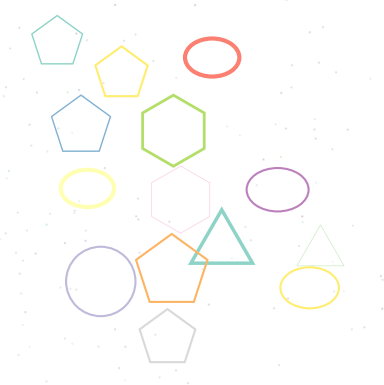[{"shape": "triangle", "thickness": 2.5, "radius": 0.46, "center": [0.576, 0.363]}, {"shape": "pentagon", "thickness": 1, "radius": 0.35, "center": [0.149, 0.89]}, {"shape": "oval", "thickness": 3, "radius": 0.35, "center": [0.227, 0.511]}, {"shape": "circle", "thickness": 1.5, "radius": 0.45, "center": [0.262, 0.269]}, {"shape": "oval", "thickness": 3, "radius": 0.35, "center": [0.551, 0.851]}, {"shape": "pentagon", "thickness": 1, "radius": 0.4, "center": [0.21, 0.672]}, {"shape": "pentagon", "thickness": 1.5, "radius": 0.49, "center": [0.446, 0.295]}, {"shape": "hexagon", "thickness": 2, "radius": 0.46, "center": [0.45, 0.66]}, {"shape": "hexagon", "thickness": 0.5, "radius": 0.44, "center": [0.469, 0.482]}, {"shape": "pentagon", "thickness": 1.5, "radius": 0.38, "center": [0.435, 0.121]}, {"shape": "oval", "thickness": 1.5, "radius": 0.4, "center": [0.721, 0.507]}, {"shape": "triangle", "thickness": 0.5, "radius": 0.35, "center": [0.832, 0.345]}, {"shape": "oval", "thickness": 1.5, "radius": 0.38, "center": [0.804, 0.252]}, {"shape": "pentagon", "thickness": 1.5, "radius": 0.36, "center": [0.316, 0.808]}]